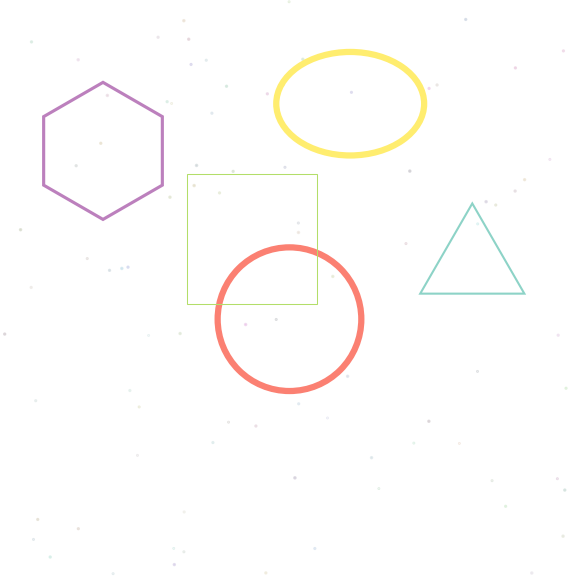[{"shape": "triangle", "thickness": 1, "radius": 0.52, "center": [0.818, 0.543]}, {"shape": "circle", "thickness": 3, "radius": 0.62, "center": [0.501, 0.446]}, {"shape": "square", "thickness": 0.5, "radius": 0.56, "center": [0.436, 0.586]}, {"shape": "hexagon", "thickness": 1.5, "radius": 0.59, "center": [0.178, 0.738]}, {"shape": "oval", "thickness": 3, "radius": 0.64, "center": [0.606, 0.82]}]